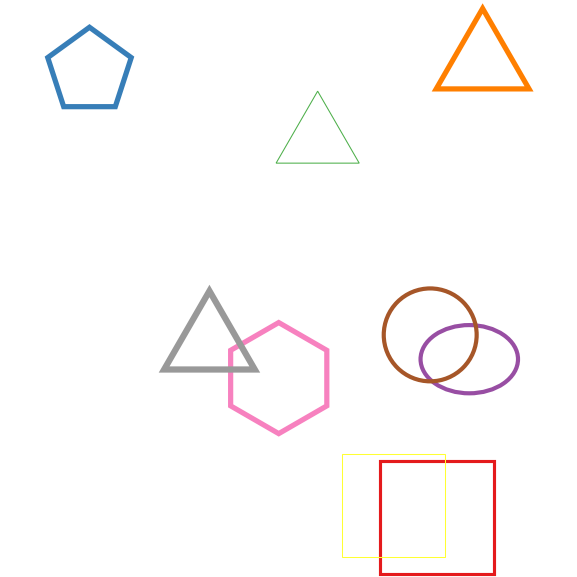[{"shape": "square", "thickness": 1.5, "radius": 0.49, "center": [0.757, 0.103]}, {"shape": "pentagon", "thickness": 2.5, "radius": 0.38, "center": [0.155, 0.876]}, {"shape": "triangle", "thickness": 0.5, "radius": 0.42, "center": [0.55, 0.758]}, {"shape": "oval", "thickness": 2, "radius": 0.42, "center": [0.813, 0.377]}, {"shape": "triangle", "thickness": 2.5, "radius": 0.46, "center": [0.836, 0.892]}, {"shape": "square", "thickness": 0.5, "radius": 0.45, "center": [0.682, 0.124]}, {"shape": "circle", "thickness": 2, "radius": 0.4, "center": [0.745, 0.419]}, {"shape": "hexagon", "thickness": 2.5, "radius": 0.48, "center": [0.483, 0.344]}, {"shape": "triangle", "thickness": 3, "radius": 0.45, "center": [0.363, 0.405]}]